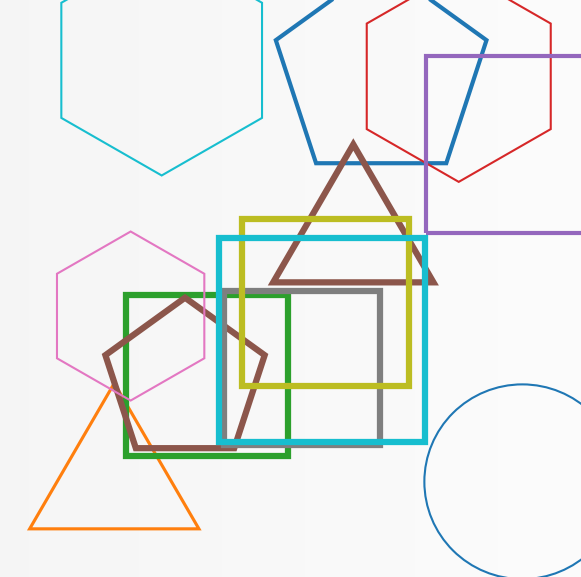[{"shape": "pentagon", "thickness": 2, "radius": 0.95, "center": [0.656, 0.871]}, {"shape": "circle", "thickness": 1, "radius": 0.84, "center": [0.899, 0.165]}, {"shape": "triangle", "thickness": 1.5, "radius": 0.84, "center": [0.197, 0.167]}, {"shape": "square", "thickness": 3, "radius": 0.7, "center": [0.356, 0.348]}, {"shape": "hexagon", "thickness": 1, "radius": 0.91, "center": [0.789, 0.867]}, {"shape": "square", "thickness": 2, "radius": 0.76, "center": [0.885, 0.749]}, {"shape": "triangle", "thickness": 3, "radius": 0.8, "center": [0.608, 0.59]}, {"shape": "pentagon", "thickness": 3, "radius": 0.72, "center": [0.318, 0.34]}, {"shape": "hexagon", "thickness": 1, "radius": 0.73, "center": [0.225, 0.452]}, {"shape": "square", "thickness": 3, "radius": 0.67, "center": [0.52, 0.362]}, {"shape": "square", "thickness": 3, "radius": 0.72, "center": [0.56, 0.476]}, {"shape": "hexagon", "thickness": 1, "radius": 1.0, "center": [0.278, 0.895]}, {"shape": "square", "thickness": 3, "radius": 0.88, "center": [0.554, 0.411]}]